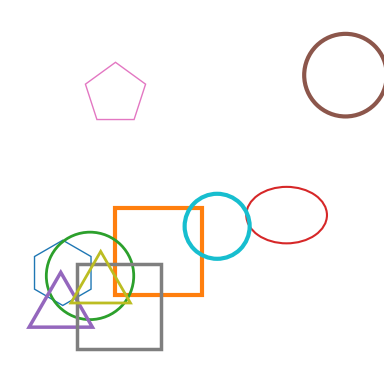[{"shape": "hexagon", "thickness": 1, "radius": 0.42, "center": [0.163, 0.291]}, {"shape": "square", "thickness": 3, "radius": 0.57, "center": [0.411, 0.347]}, {"shape": "circle", "thickness": 2, "radius": 0.57, "center": [0.234, 0.283]}, {"shape": "oval", "thickness": 1.5, "radius": 0.52, "center": [0.744, 0.441]}, {"shape": "triangle", "thickness": 2.5, "radius": 0.47, "center": [0.158, 0.198]}, {"shape": "circle", "thickness": 3, "radius": 0.54, "center": [0.897, 0.805]}, {"shape": "pentagon", "thickness": 1, "radius": 0.41, "center": [0.3, 0.756]}, {"shape": "square", "thickness": 2.5, "radius": 0.55, "center": [0.309, 0.204]}, {"shape": "triangle", "thickness": 2, "radius": 0.45, "center": [0.262, 0.258]}, {"shape": "circle", "thickness": 3, "radius": 0.42, "center": [0.564, 0.412]}]